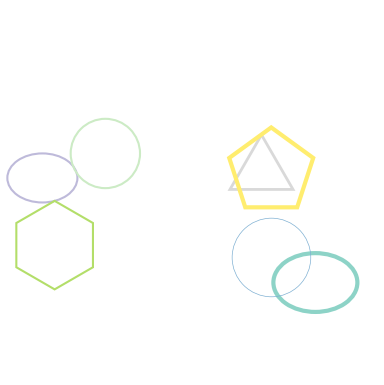[{"shape": "oval", "thickness": 3, "radius": 0.55, "center": [0.819, 0.266]}, {"shape": "oval", "thickness": 1.5, "radius": 0.46, "center": [0.11, 0.538]}, {"shape": "circle", "thickness": 0.5, "radius": 0.51, "center": [0.705, 0.331]}, {"shape": "hexagon", "thickness": 1.5, "radius": 0.57, "center": [0.142, 0.363]}, {"shape": "triangle", "thickness": 2, "radius": 0.47, "center": [0.679, 0.555]}, {"shape": "circle", "thickness": 1.5, "radius": 0.45, "center": [0.274, 0.601]}, {"shape": "pentagon", "thickness": 3, "radius": 0.57, "center": [0.704, 0.554]}]